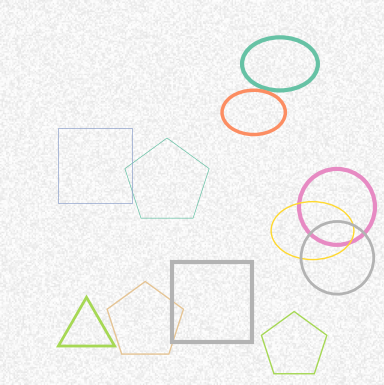[{"shape": "oval", "thickness": 3, "radius": 0.49, "center": [0.727, 0.834]}, {"shape": "pentagon", "thickness": 0.5, "radius": 0.58, "center": [0.434, 0.526]}, {"shape": "oval", "thickness": 2.5, "radius": 0.41, "center": [0.659, 0.708]}, {"shape": "square", "thickness": 0.5, "radius": 0.48, "center": [0.247, 0.57]}, {"shape": "circle", "thickness": 3, "radius": 0.49, "center": [0.875, 0.463]}, {"shape": "pentagon", "thickness": 1, "radius": 0.45, "center": [0.764, 0.102]}, {"shape": "triangle", "thickness": 2, "radius": 0.42, "center": [0.225, 0.143]}, {"shape": "oval", "thickness": 1, "radius": 0.54, "center": [0.812, 0.401]}, {"shape": "pentagon", "thickness": 1, "radius": 0.52, "center": [0.377, 0.165]}, {"shape": "square", "thickness": 3, "radius": 0.52, "center": [0.55, 0.216]}, {"shape": "circle", "thickness": 2, "radius": 0.47, "center": [0.876, 0.33]}]